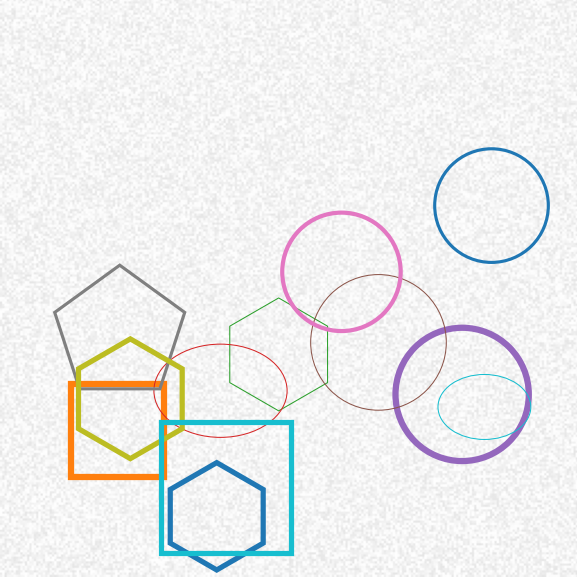[{"shape": "hexagon", "thickness": 2.5, "radius": 0.46, "center": [0.375, 0.105]}, {"shape": "circle", "thickness": 1.5, "radius": 0.49, "center": [0.851, 0.643]}, {"shape": "square", "thickness": 3, "radius": 0.4, "center": [0.203, 0.253]}, {"shape": "hexagon", "thickness": 0.5, "radius": 0.49, "center": [0.483, 0.385]}, {"shape": "oval", "thickness": 0.5, "radius": 0.58, "center": [0.382, 0.322]}, {"shape": "circle", "thickness": 3, "radius": 0.58, "center": [0.8, 0.316]}, {"shape": "circle", "thickness": 0.5, "radius": 0.59, "center": [0.655, 0.406]}, {"shape": "circle", "thickness": 2, "radius": 0.51, "center": [0.591, 0.528]}, {"shape": "pentagon", "thickness": 1.5, "radius": 0.59, "center": [0.207, 0.422]}, {"shape": "hexagon", "thickness": 2.5, "radius": 0.52, "center": [0.226, 0.309]}, {"shape": "oval", "thickness": 0.5, "radius": 0.4, "center": [0.839, 0.294]}, {"shape": "square", "thickness": 2.5, "radius": 0.56, "center": [0.391, 0.155]}]